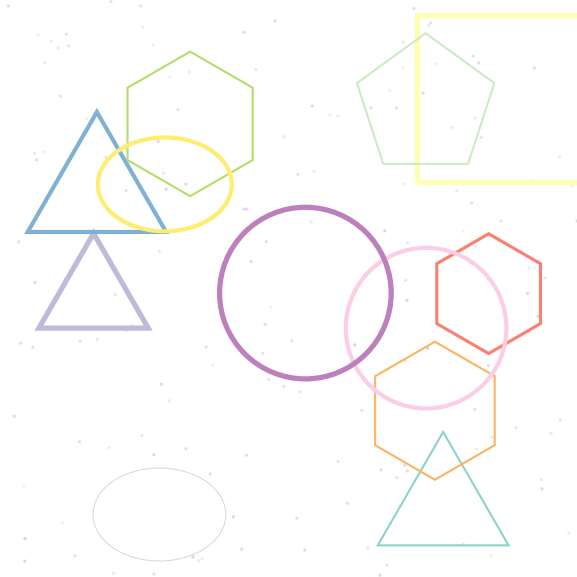[{"shape": "triangle", "thickness": 1, "radius": 0.65, "center": [0.767, 0.12]}, {"shape": "square", "thickness": 2.5, "radius": 0.72, "center": [0.867, 0.829]}, {"shape": "triangle", "thickness": 2.5, "radius": 0.55, "center": [0.162, 0.486]}, {"shape": "hexagon", "thickness": 1.5, "radius": 0.52, "center": [0.846, 0.491]}, {"shape": "triangle", "thickness": 2, "radius": 0.69, "center": [0.168, 0.667]}, {"shape": "hexagon", "thickness": 1, "radius": 0.6, "center": [0.753, 0.288]}, {"shape": "hexagon", "thickness": 1, "radius": 0.63, "center": [0.329, 0.785]}, {"shape": "circle", "thickness": 2, "radius": 0.7, "center": [0.738, 0.431]}, {"shape": "oval", "thickness": 0.5, "radius": 0.57, "center": [0.276, 0.108]}, {"shape": "circle", "thickness": 2.5, "radius": 0.74, "center": [0.529, 0.492]}, {"shape": "pentagon", "thickness": 1, "radius": 0.63, "center": [0.737, 0.817]}, {"shape": "oval", "thickness": 2, "radius": 0.58, "center": [0.285, 0.68]}]